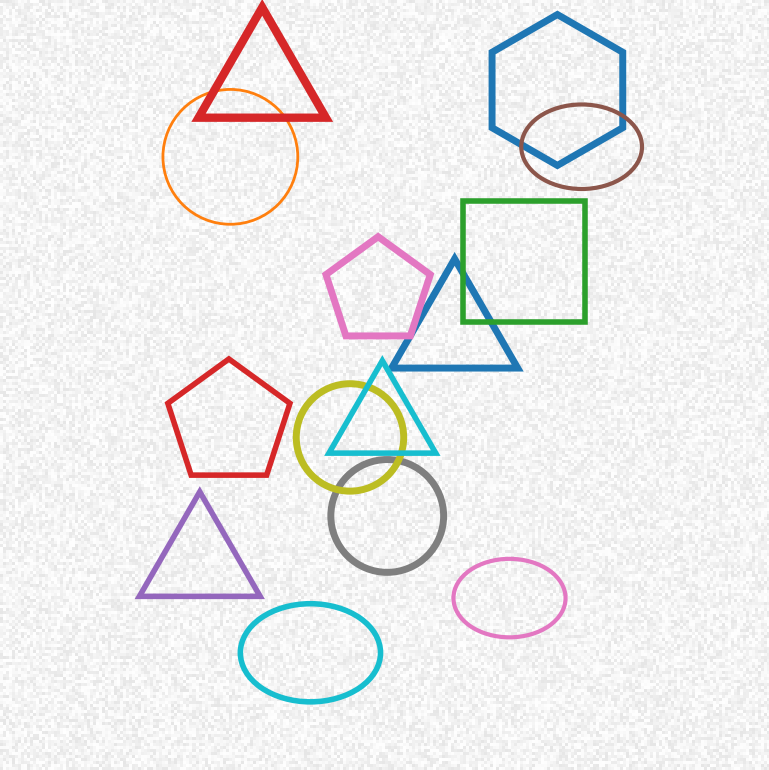[{"shape": "hexagon", "thickness": 2.5, "radius": 0.49, "center": [0.724, 0.883]}, {"shape": "triangle", "thickness": 2.5, "radius": 0.47, "center": [0.59, 0.569]}, {"shape": "circle", "thickness": 1, "radius": 0.44, "center": [0.299, 0.796]}, {"shape": "square", "thickness": 2, "radius": 0.39, "center": [0.681, 0.66]}, {"shape": "pentagon", "thickness": 2, "radius": 0.42, "center": [0.297, 0.45]}, {"shape": "triangle", "thickness": 3, "radius": 0.48, "center": [0.341, 0.895]}, {"shape": "triangle", "thickness": 2, "radius": 0.45, "center": [0.259, 0.271]}, {"shape": "oval", "thickness": 1.5, "radius": 0.39, "center": [0.755, 0.809]}, {"shape": "pentagon", "thickness": 2.5, "radius": 0.36, "center": [0.491, 0.621]}, {"shape": "oval", "thickness": 1.5, "radius": 0.36, "center": [0.662, 0.223]}, {"shape": "circle", "thickness": 2.5, "radius": 0.37, "center": [0.503, 0.33]}, {"shape": "circle", "thickness": 2.5, "radius": 0.35, "center": [0.455, 0.432]}, {"shape": "triangle", "thickness": 2, "radius": 0.4, "center": [0.497, 0.452]}, {"shape": "oval", "thickness": 2, "radius": 0.46, "center": [0.403, 0.152]}]